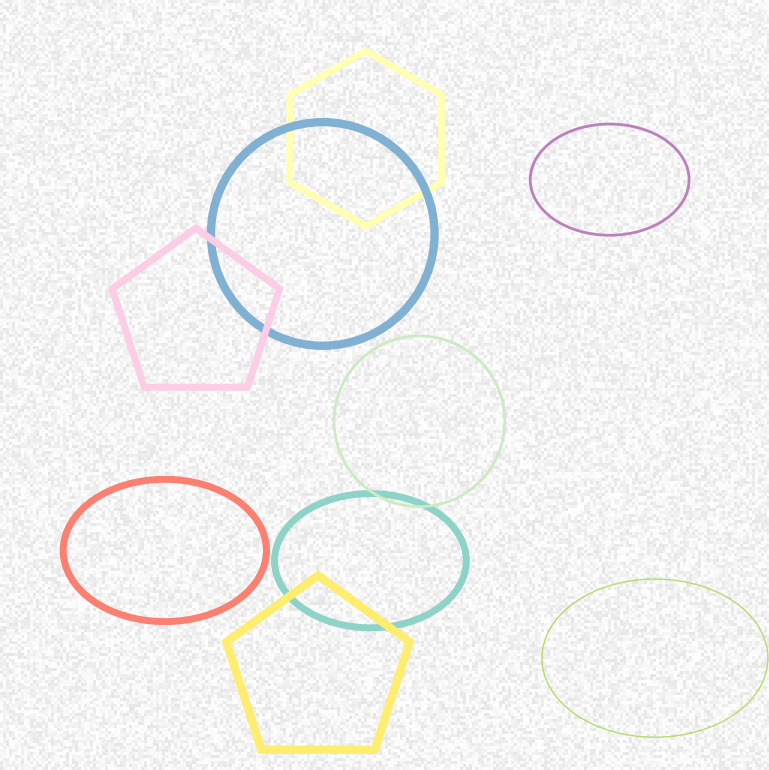[{"shape": "oval", "thickness": 2.5, "radius": 0.62, "center": [0.481, 0.272]}, {"shape": "hexagon", "thickness": 2.5, "radius": 0.57, "center": [0.475, 0.82]}, {"shape": "oval", "thickness": 2.5, "radius": 0.66, "center": [0.214, 0.285]}, {"shape": "circle", "thickness": 3, "radius": 0.73, "center": [0.419, 0.696]}, {"shape": "oval", "thickness": 0.5, "radius": 0.73, "center": [0.851, 0.145]}, {"shape": "pentagon", "thickness": 2.5, "radius": 0.57, "center": [0.254, 0.59]}, {"shape": "oval", "thickness": 1, "radius": 0.52, "center": [0.792, 0.767]}, {"shape": "circle", "thickness": 1, "radius": 0.55, "center": [0.545, 0.453]}, {"shape": "pentagon", "thickness": 3, "radius": 0.63, "center": [0.413, 0.128]}]